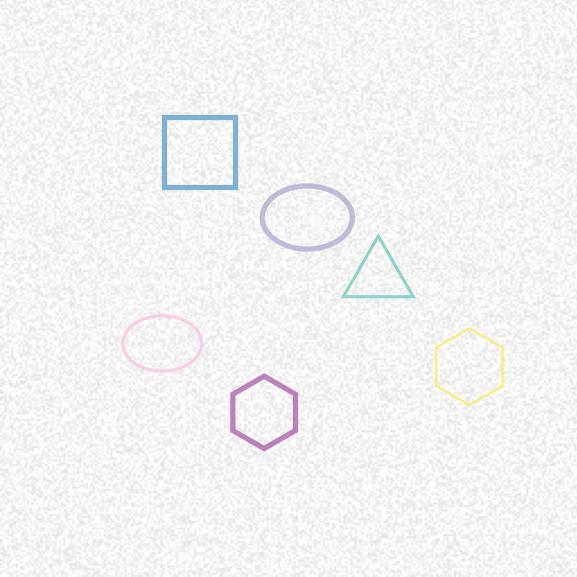[{"shape": "triangle", "thickness": 1.5, "radius": 0.35, "center": [0.655, 0.52]}, {"shape": "oval", "thickness": 2.5, "radius": 0.39, "center": [0.532, 0.622]}, {"shape": "square", "thickness": 2.5, "radius": 0.31, "center": [0.346, 0.736]}, {"shape": "oval", "thickness": 1.5, "radius": 0.34, "center": [0.281, 0.404]}, {"shape": "hexagon", "thickness": 2.5, "radius": 0.31, "center": [0.457, 0.285]}, {"shape": "hexagon", "thickness": 1, "radius": 0.33, "center": [0.813, 0.364]}]